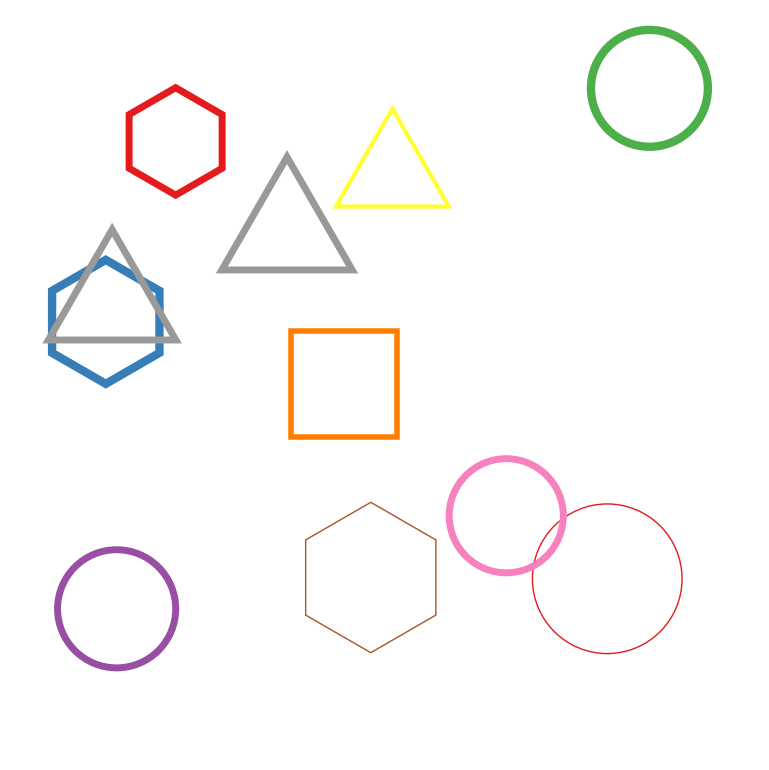[{"shape": "hexagon", "thickness": 2.5, "radius": 0.35, "center": [0.228, 0.816]}, {"shape": "circle", "thickness": 0.5, "radius": 0.49, "center": [0.789, 0.248]}, {"shape": "hexagon", "thickness": 3, "radius": 0.4, "center": [0.137, 0.582]}, {"shape": "circle", "thickness": 3, "radius": 0.38, "center": [0.843, 0.885]}, {"shape": "circle", "thickness": 2.5, "radius": 0.38, "center": [0.151, 0.209]}, {"shape": "square", "thickness": 2, "radius": 0.35, "center": [0.446, 0.501]}, {"shape": "triangle", "thickness": 1.5, "radius": 0.42, "center": [0.51, 0.774]}, {"shape": "hexagon", "thickness": 0.5, "radius": 0.49, "center": [0.482, 0.25]}, {"shape": "circle", "thickness": 2.5, "radius": 0.37, "center": [0.657, 0.33]}, {"shape": "triangle", "thickness": 2.5, "radius": 0.48, "center": [0.146, 0.606]}, {"shape": "triangle", "thickness": 2.5, "radius": 0.49, "center": [0.373, 0.698]}]